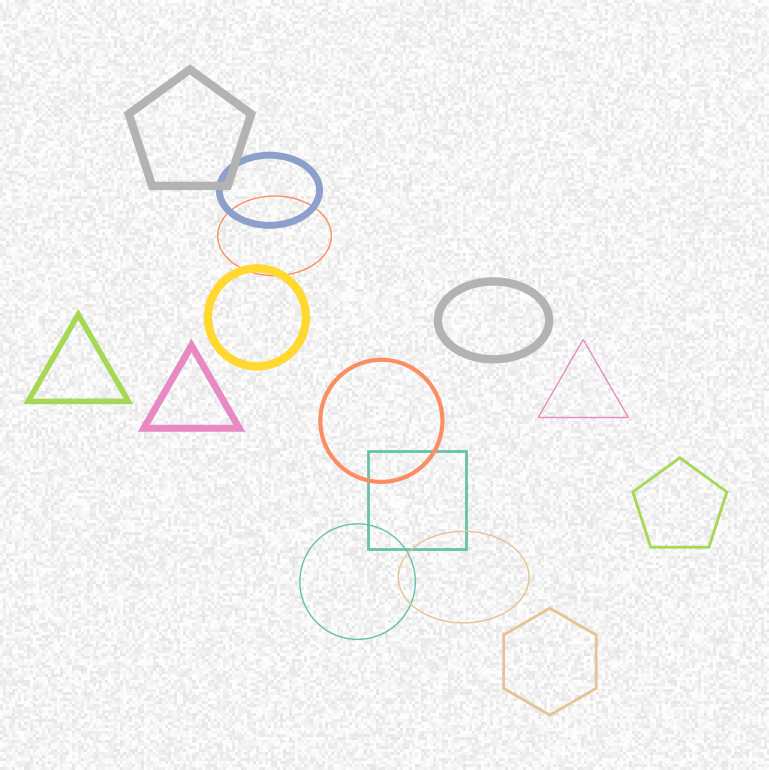[{"shape": "circle", "thickness": 0.5, "radius": 0.38, "center": [0.464, 0.245]}, {"shape": "square", "thickness": 1, "radius": 0.32, "center": [0.542, 0.35]}, {"shape": "circle", "thickness": 1.5, "radius": 0.4, "center": [0.495, 0.453]}, {"shape": "oval", "thickness": 0.5, "radius": 0.37, "center": [0.357, 0.694]}, {"shape": "oval", "thickness": 2.5, "radius": 0.33, "center": [0.35, 0.753]}, {"shape": "triangle", "thickness": 0.5, "radius": 0.34, "center": [0.757, 0.492]}, {"shape": "triangle", "thickness": 2.5, "radius": 0.36, "center": [0.249, 0.48]}, {"shape": "triangle", "thickness": 2, "radius": 0.38, "center": [0.102, 0.516]}, {"shape": "pentagon", "thickness": 1, "radius": 0.32, "center": [0.883, 0.341]}, {"shape": "circle", "thickness": 3, "radius": 0.32, "center": [0.334, 0.588]}, {"shape": "oval", "thickness": 0.5, "radius": 0.42, "center": [0.602, 0.25]}, {"shape": "hexagon", "thickness": 1, "radius": 0.35, "center": [0.714, 0.141]}, {"shape": "pentagon", "thickness": 3, "radius": 0.42, "center": [0.247, 0.826]}, {"shape": "oval", "thickness": 3, "radius": 0.36, "center": [0.641, 0.584]}]